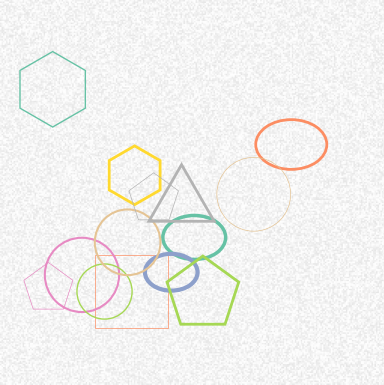[{"shape": "hexagon", "thickness": 1, "radius": 0.49, "center": [0.137, 0.768]}, {"shape": "oval", "thickness": 2.5, "radius": 0.41, "center": [0.505, 0.383]}, {"shape": "oval", "thickness": 2, "radius": 0.46, "center": [0.757, 0.625]}, {"shape": "square", "thickness": 0.5, "radius": 0.47, "center": [0.342, 0.244]}, {"shape": "oval", "thickness": 3, "radius": 0.34, "center": [0.445, 0.293]}, {"shape": "circle", "thickness": 1.5, "radius": 0.48, "center": [0.213, 0.286]}, {"shape": "pentagon", "thickness": 0.5, "radius": 0.33, "center": [0.126, 0.251]}, {"shape": "pentagon", "thickness": 2, "radius": 0.49, "center": [0.527, 0.237]}, {"shape": "circle", "thickness": 1, "radius": 0.36, "center": [0.271, 0.243]}, {"shape": "hexagon", "thickness": 2, "radius": 0.38, "center": [0.35, 0.545]}, {"shape": "circle", "thickness": 0.5, "radius": 0.48, "center": [0.659, 0.495]}, {"shape": "circle", "thickness": 1.5, "radius": 0.43, "center": [0.331, 0.371]}, {"shape": "pentagon", "thickness": 0.5, "radius": 0.34, "center": [0.399, 0.484]}, {"shape": "triangle", "thickness": 2, "radius": 0.49, "center": [0.472, 0.474]}]